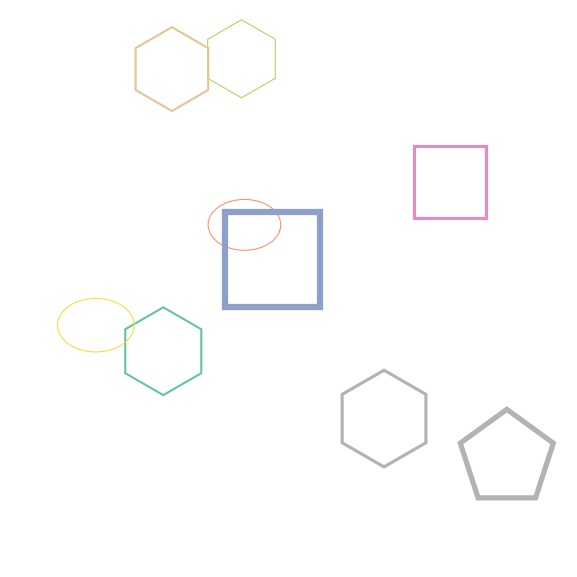[{"shape": "hexagon", "thickness": 1, "radius": 0.38, "center": [0.283, 0.391]}, {"shape": "oval", "thickness": 0.5, "radius": 0.31, "center": [0.423, 0.61]}, {"shape": "square", "thickness": 3, "radius": 0.41, "center": [0.473, 0.55]}, {"shape": "square", "thickness": 1.5, "radius": 0.31, "center": [0.779, 0.684]}, {"shape": "hexagon", "thickness": 0.5, "radius": 0.34, "center": [0.418, 0.897]}, {"shape": "oval", "thickness": 0.5, "radius": 0.33, "center": [0.166, 0.436]}, {"shape": "hexagon", "thickness": 1, "radius": 0.36, "center": [0.298, 0.88]}, {"shape": "hexagon", "thickness": 1.5, "radius": 0.42, "center": [0.665, 0.274]}, {"shape": "pentagon", "thickness": 2.5, "radius": 0.42, "center": [0.878, 0.206]}]